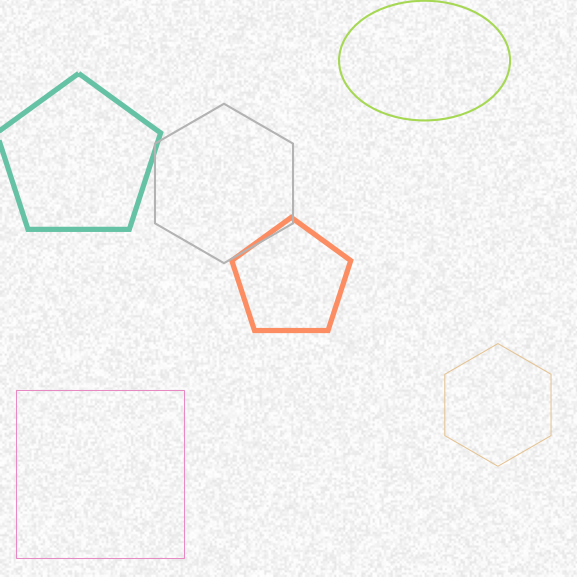[{"shape": "pentagon", "thickness": 2.5, "radius": 0.75, "center": [0.136, 0.723]}, {"shape": "pentagon", "thickness": 2.5, "radius": 0.54, "center": [0.504, 0.514]}, {"shape": "square", "thickness": 0.5, "radius": 0.73, "center": [0.173, 0.179]}, {"shape": "oval", "thickness": 1, "radius": 0.74, "center": [0.735, 0.894]}, {"shape": "hexagon", "thickness": 0.5, "radius": 0.53, "center": [0.862, 0.298]}, {"shape": "hexagon", "thickness": 1, "radius": 0.69, "center": [0.388, 0.681]}]